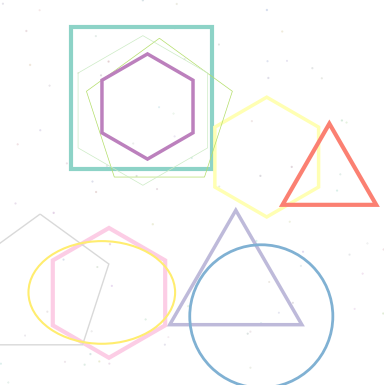[{"shape": "square", "thickness": 3, "radius": 0.92, "center": [0.368, 0.746]}, {"shape": "hexagon", "thickness": 2.5, "radius": 0.78, "center": [0.693, 0.592]}, {"shape": "triangle", "thickness": 2.5, "radius": 0.99, "center": [0.612, 0.256]}, {"shape": "triangle", "thickness": 3, "radius": 0.7, "center": [0.855, 0.538]}, {"shape": "circle", "thickness": 2, "radius": 0.93, "center": [0.679, 0.178]}, {"shape": "pentagon", "thickness": 0.5, "radius": 1.0, "center": [0.414, 0.701]}, {"shape": "hexagon", "thickness": 3, "radius": 0.84, "center": [0.283, 0.239]}, {"shape": "pentagon", "thickness": 1, "radius": 0.94, "center": [0.104, 0.256]}, {"shape": "hexagon", "thickness": 2.5, "radius": 0.68, "center": [0.383, 0.723]}, {"shape": "hexagon", "thickness": 0.5, "radius": 0.97, "center": [0.371, 0.713]}, {"shape": "oval", "thickness": 1.5, "radius": 0.95, "center": [0.264, 0.24]}]